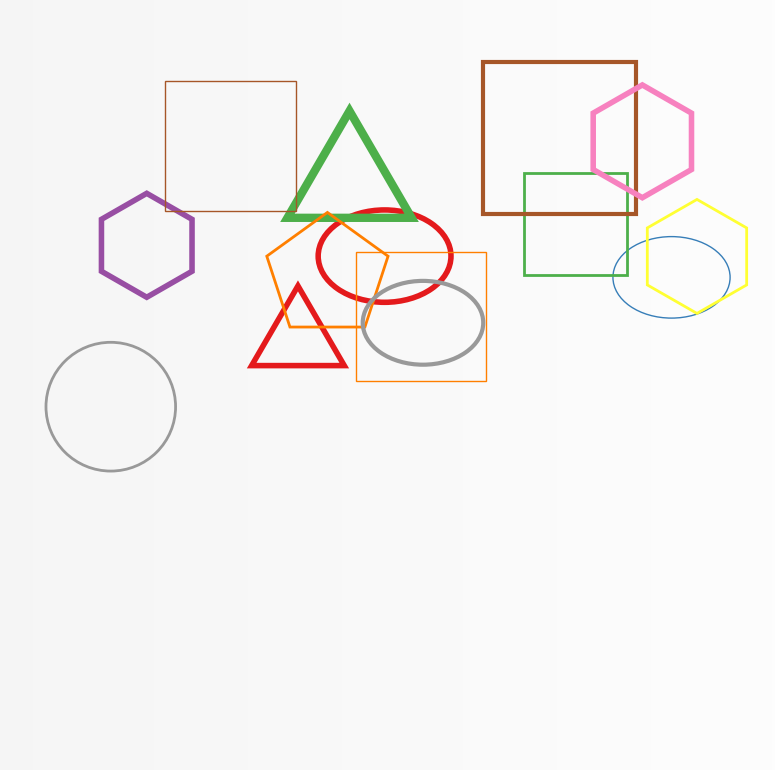[{"shape": "oval", "thickness": 2, "radius": 0.43, "center": [0.496, 0.667]}, {"shape": "triangle", "thickness": 2, "radius": 0.35, "center": [0.384, 0.56]}, {"shape": "oval", "thickness": 0.5, "radius": 0.38, "center": [0.866, 0.64]}, {"shape": "square", "thickness": 1, "radius": 0.33, "center": [0.743, 0.709]}, {"shape": "triangle", "thickness": 3, "radius": 0.46, "center": [0.451, 0.763]}, {"shape": "hexagon", "thickness": 2, "radius": 0.34, "center": [0.189, 0.681]}, {"shape": "pentagon", "thickness": 1, "radius": 0.41, "center": [0.422, 0.642]}, {"shape": "square", "thickness": 0.5, "radius": 0.42, "center": [0.543, 0.588]}, {"shape": "hexagon", "thickness": 1, "radius": 0.37, "center": [0.899, 0.667]}, {"shape": "square", "thickness": 1.5, "radius": 0.49, "center": [0.722, 0.821]}, {"shape": "square", "thickness": 0.5, "radius": 0.42, "center": [0.297, 0.811]}, {"shape": "hexagon", "thickness": 2, "radius": 0.37, "center": [0.829, 0.816]}, {"shape": "oval", "thickness": 1.5, "radius": 0.39, "center": [0.546, 0.581]}, {"shape": "circle", "thickness": 1, "radius": 0.42, "center": [0.143, 0.472]}]